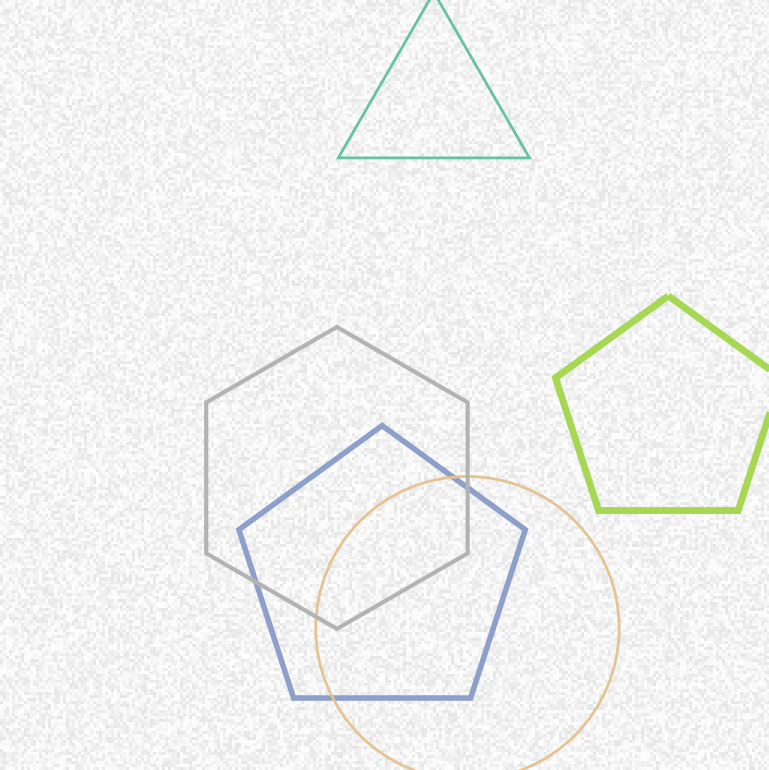[{"shape": "triangle", "thickness": 1, "radius": 0.72, "center": [0.563, 0.867]}, {"shape": "pentagon", "thickness": 2, "radius": 0.98, "center": [0.496, 0.252]}, {"shape": "pentagon", "thickness": 2.5, "radius": 0.77, "center": [0.868, 0.462]}, {"shape": "circle", "thickness": 1, "radius": 0.99, "center": [0.607, 0.184]}, {"shape": "hexagon", "thickness": 1.5, "radius": 0.98, "center": [0.438, 0.379]}]